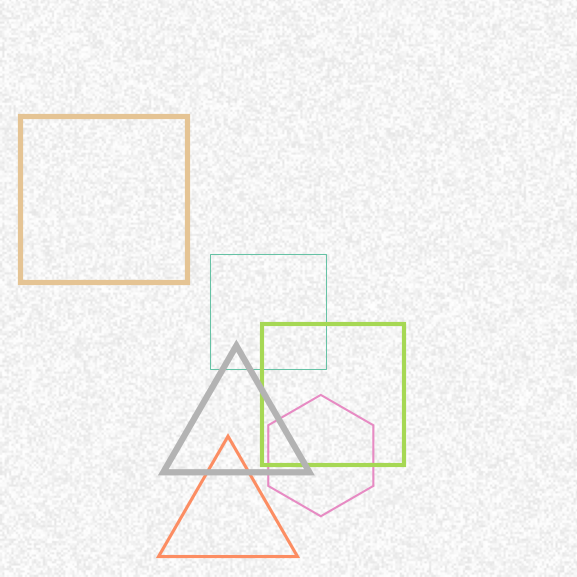[{"shape": "square", "thickness": 0.5, "radius": 0.5, "center": [0.464, 0.46]}, {"shape": "triangle", "thickness": 1.5, "radius": 0.69, "center": [0.395, 0.105]}, {"shape": "hexagon", "thickness": 1, "radius": 0.53, "center": [0.555, 0.21]}, {"shape": "square", "thickness": 2, "radius": 0.61, "center": [0.577, 0.316]}, {"shape": "square", "thickness": 2.5, "radius": 0.72, "center": [0.179, 0.655]}, {"shape": "triangle", "thickness": 3, "radius": 0.73, "center": [0.409, 0.254]}]